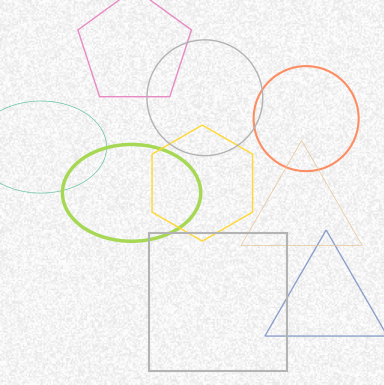[{"shape": "oval", "thickness": 0.5, "radius": 0.85, "center": [0.106, 0.618]}, {"shape": "circle", "thickness": 1.5, "radius": 0.68, "center": [0.795, 0.692]}, {"shape": "triangle", "thickness": 1, "radius": 0.92, "center": [0.847, 0.219]}, {"shape": "pentagon", "thickness": 1, "radius": 0.78, "center": [0.35, 0.874]}, {"shape": "oval", "thickness": 2.5, "radius": 0.9, "center": [0.342, 0.499]}, {"shape": "hexagon", "thickness": 1, "radius": 0.75, "center": [0.525, 0.524]}, {"shape": "triangle", "thickness": 0.5, "radius": 0.91, "center": [0.783, 0.453]}, {"shape": "circle", "thickness": 1, "radius": 0.75, "center": [0.532, 0.746]}, {"shape": "square", "thickness": 1.5, "radius": 0.9, "center": [0.566, 0.216]}]